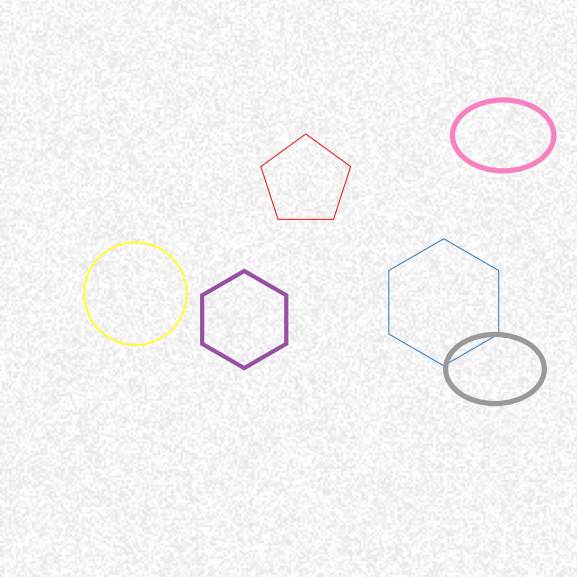[{"shape": "pentagon", "thickness": 0.5, "radius": 0.41, "center": [0.529, 0.685]}, {"shape": "hexagon", "thickness": 0.5, "radius": 0.55, "center": [0.768, 0.476]}, {"shape": "hexagon", "thickness": 2, "radius": 0.42, "center": [0.423, 0.446]}, {"shape": "circle", "thickness": 1, "radius": 0.44, "center": [0.235, 0.491]}, {"shape": "oval", "thickness": 2.5, "radius": 0.44, "center": [0.871, 0.765]}, {"shape": "oval", "thickness": 2.5, "radius": 0.43, "center": [0.857, 0.36]}]